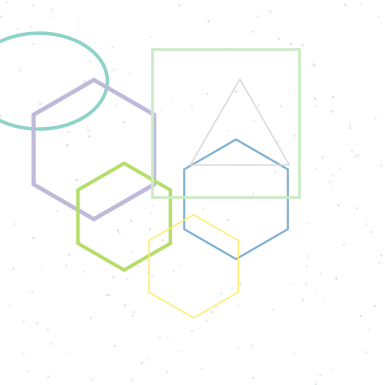[{"shape": "oval", "thickness": 2.5, "radius": 0.89, "center": [0.101, 0.789]}, {"shape": "hexagon", "thickness": 3, "radius": 0.9, "center": [0.244, 0.612]}, {"shape": "hexagon", "thickness": 1.5, "radius": 0.78, "center": [0.613, 0.482]}, {"shape": "hexagon", "thickness": 2.5, "radius": 0.69, "center": [0.322, 0.437]}, {"shape": "triangle", "thickness": 1, "radius": 0.74, "center": [0.623, 0.646]}, {"shape": "square", "thickness": 2, "radius": 0.96, "center": [0.586, 0.68]}, {"shape": "hexagon", "thickness": 1, "radius": 0.67, "center": [0.503, 0.308]}]